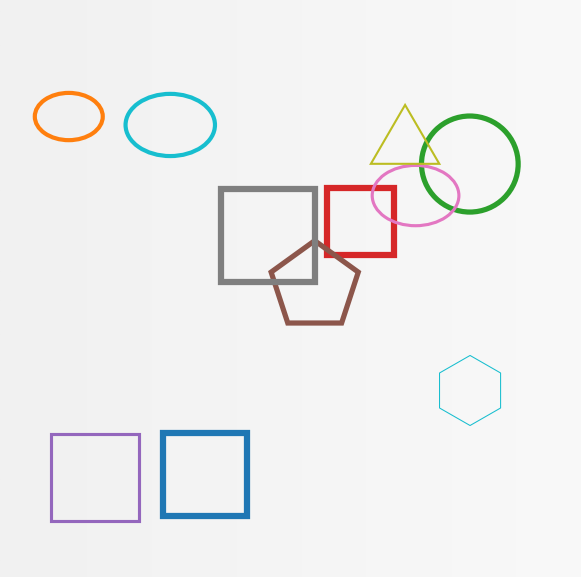[{"shape": "square", "thickness": 3, "radius": 0.36, "center": [0.353, 0.177]}, {"shape": "oval", "thickness": 2, "radius": 0.29, "center": [0.118, 0.797]}, {"shape": "circle", "thickness": 2.5, "radius": 0.42, "center": [0.808, 0.715]}, {"shape": "square", "thickness": 3, "radius": 0.29, "center": [0.62, 0.616]}, {"shape": "square", "thickness": 1.5, "radius": 0.38, "center": [0.163, 0.172]}, {"shape": "pentagon", "thickness": 2.5, "radius": 0.39, "center": [0.541, 0.504]}, {"shape": "oval", "thickness": 1.5, "radius": 0.37, "center": [0.715, 0.66]}, {"shape": "square", "thickness": 3, "radius": 0.4, "center": [0.462, 0.592]}, {"shape": "triangle", "thickness": 1, "radius": 0.34, "center": [0.697, 0.749]}, {"shape": "oval", "thickness": 2, "radius": 0.38, "center": [0.293, 0.783]}, {"shape": "hexagon", "thickness": 0.5, "radius": 0.3, "center": [0.809, 0.323]}]